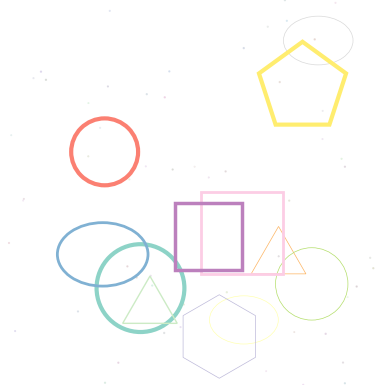[{"shape": "circle", "thickness": 3, "radius": 0.57, "center": [0.365, 0.252]}, {"shape": "oval", "thickness": 0.5, "radius": 0.45, "center": [0.633, 0.169]}, {"shape": "hexagon", "thickness": 0.5, "radius": 0.54, "center": [0.57, 0.126]}, {"shape": "circle", "thickness": 3, "radius": 0.43, "center": [0.272, 0.606]}, {"shape": "oval", "thickness": 2, "radius": 0.59, "center": [0.267, 0.339]}, {"shape": "triangle", "thickness": 0.5, "radius": 0.41, "center": [0.724, 0.33]}, {"shape": "circle", "thickness": 0.5, "radius": 0.47, "center": [0.81, 0.263]}, {"shape": "square", "thickness": 2, "radius": 0.53, "center": [0.627, 0.394]}, {"shape": "oval", "thickness": 0.5, "radius": 0.45, "center": [0.827, 0.895]}, {"shape": "square", "thickness": 2.5, "radius": 0.43, "center": [0.542, 0.386]}, {"shape": "triangle", "thickness": 1, "radius": 0.41, "center": [0.389, 0.201]}, {"shape": "pentagon", "thickness": 3, "radius": 0.59, "center": [0.786, 0.773]}]